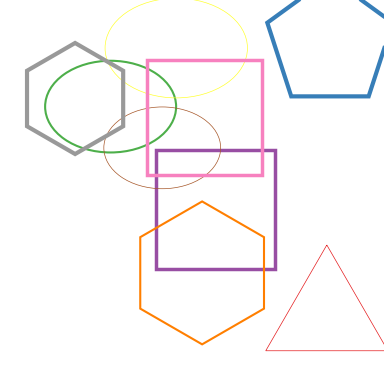[{"shape": "triangle", "thickness": 0.5, "radius": 0.92, "center": [0.849, 0.181]}, {"shape": "pentagon", "thickness": 3, "radius": 0.86, "center": [0.857, 0.888]}, {"shape": "oval", "thickness": 1.5, "radius": 0.85, "center": [0.287, 0.723]}, {"shape": "square", "thickness": 2.5, "radius": 0.77, "center": [0.56, 0.456]}, {"shape": "hexagon", "thickness": 1.5, "radius": 0.93, "center": [0.525, 0.291]}, {"shape": "oval", "thickness": 0.5, "radius": 0.92, "center": [0.458, 0.875]}, {"shape": "oval", "thickness": 0.5, "radius": 0.76, "center": [0.421, 0.616]}, {"shape": "square", "thickness": 2.5, "radius": 0.74, "center": [0.531, 0.695]}, {"shape": "hexagon", "thickness": 3, "radius": 0.72, "center": [0.195, 0.744]}]